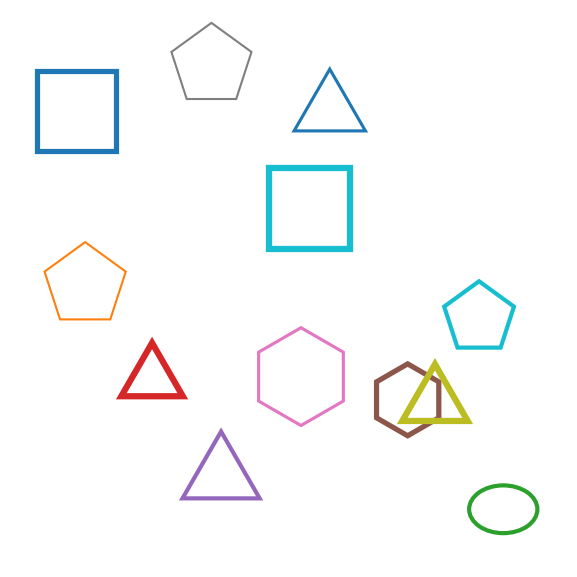[{"shape": "square", "thickness": 2.5, "radius": 0.34, "center": [0.132, 0.807]}, {"shape": "triangle", "thickness": 1.5, "radius": 0.36, "center": [0.571, 0.808]}, {"shape": "pentagon", "thickness": 1, "radius": 0.37, "center": [0.147, 0.506]}, {"shape": "oval", "thickness": 2, "radius": 0.3, "center": [0.871, 0.117]}, {"shape": "triangle", "thickness": 3, "radius": 0.31, "center": [0.263, 0.344]}, {"shape": "triangle", "thickness": 2, "radius": 0.39, "center": [0.383, 0.175]}, {"shape": "hexagon", "thickness": 2.5, "radius": 0.31, "center": [0.706, 0.307]}, {"shape": "hexagon", "thickness": 1.5, "radius": 0.42, "center": [0.521, 0.347]}, {"shape": "pentagon", "thickness": 1, "radius": 0.36, "center": [0.366, 0.887]}, {"shape": "triangle", "thickness": 3, "radius": 0.33, "center": [0.753, 0.303]}, {"shape": "square", "thickness": 3, "radius": 0.35, "center": [0.536, 0.638]}, {"shape": "pentagon", "thickness": 2, "radius": 0.32, "center": [0.83, 0.449]}]